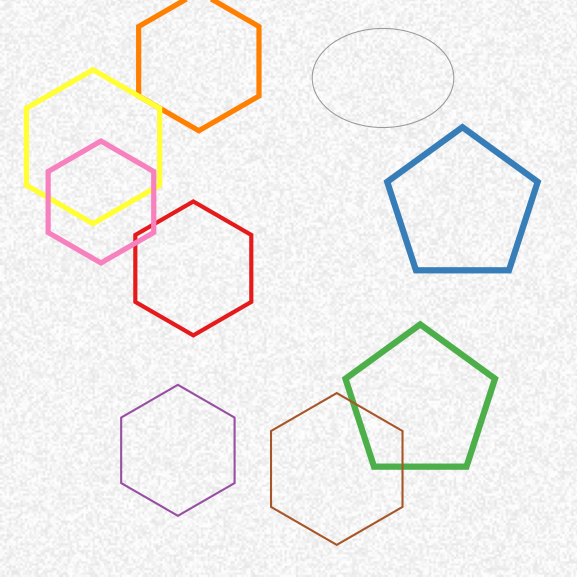[{"shape": "hexagon", "thickness": 2, "radius": 0.58, "center": [0.335, 0.534]}, {"shape": "pentagon", "thickness": 3, "radius": 0.68, "center": [0.801, 0.642]}, {"shape": "pentagon", "thickness": 3, "radius": 0.68, "center": [0.728, 0.301]}, {"shape": "hexagon", "thickness": 1, "radius": 0.57, "center": [0.308, 0.219]}, {"shape": "hexagon", "thickness": 2.5, "radius": 0.6, "center": [0.344, 0.893]}, {"shape": "hexagon", "thickness": 2.5, "radius": 0.67, "center": [0.161, 0.745]}, {"shape": "hexagon", "thickness": 1, "radius": 0.66, "center": [0.583, 0.187]}, {"shape": "hexagon", "thickness": 2.5, "radius": 0.53, "center": [0.175, 0.649]}, {"shape": "oval", "thickness": 0.5, "radius": 0.61, "center": [0.663, 0.864]}]